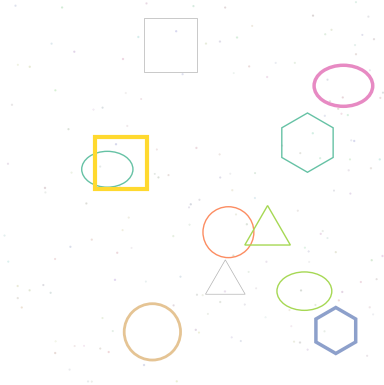[{"shape": "oval", "thickness": 1, "radius": 0.33, "center": [0.279, 0.56]}, {"shape": "hexagon", "thickness": 1, "radius": 0.38, "center": [0.799, 0.63]}, {"shape": "circle", "thickness": 1, "radius": 0.33, "center": [0.593, 0.397]}, {"shape": "hexagon", "thickness": 2.5, "radius": 0.3, "center": [0.872, 0.142]}, {"shape": "oval", "thickness": 2.5, "radius": 0.38, "center": [0.892, 0.777]}, {"shape": "triangle", "thickness": 1, "radius": 0.34, "center": [0.695, 0.398]}, {"shape": "oval", "thickness": 1, "radius": 0.36, "center": [0.791, 0.244]}, {"shape": "square", "thickness": 3, "radius": 0.34, "center": [0.314, 0.576]}, {"shape": "circle", "thickness": 2, "radius": 0.37, "center": [0.396, 0.138]}, {"shape": "square", "thickness": 0.5, "radius": 0.35, "center": [0.443, 0.883]}, {"shape": "triangle", "thickness": 0.5, "radius": 0.3, "center": [0.585, 0.266]}]